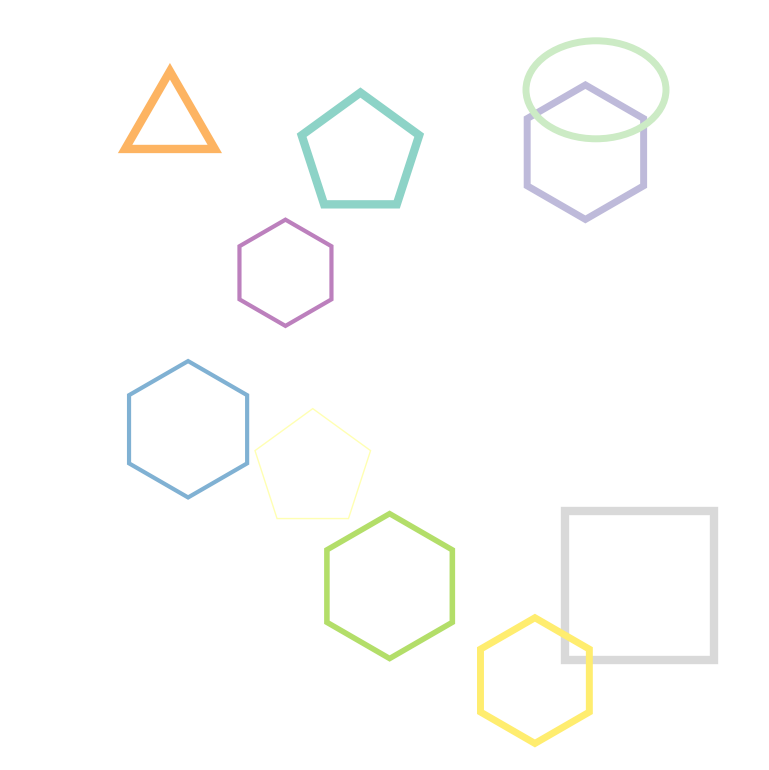[{"shape": "pentagon", "thickness": 3, "radius": 0.4, "center": [0.468, 0.8]}, {"shape": "pentagon", "thickness": 0.5, "radius": 0.39, "center": [0.406, 0.39]}, {"shape": "hexagon", "thickness": 2.5, "radius": 0.44, "center": [0.76, 0.802]}, {"shape": "hexagon", "thickness": 1.5, "radius": 0.44, "center": [0.244, 0.443]}, {"shape": "triangle", "thickness": 3, "radius": 0.34, "center": [0.221, 0.84]}, {"shape": "hexagon", "thickness": 2, "radius": 0.47, "center": [0.506, 0.239]}, {"shape": "square", "thickness": 3, "radius": 0.49, "center": [0.831, 0.24]}, {"shape": "hexagon", "thickness": 1.5, "radius": 0.34, "center": [0.371, 0.646]}, {"shape": "oval", "thickness": 2.5, "radius": 0.45, "center": [0.774, 0.883]}, {"shape": "hexagon", "thickness": 2.5, "radius": 0.41, "center": [0.695, 0.116]}]